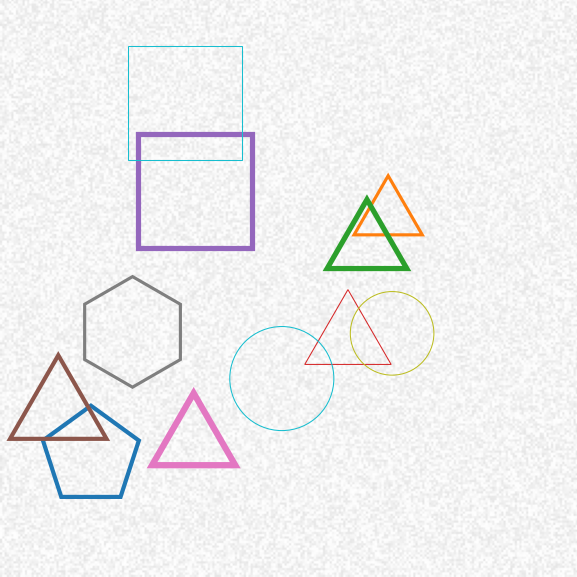[{"shape": "pentagon", "thickness": 2, "radius": 0.44, "center": [0.157, 0.209]}, {"shape": "triangle", "thickness": 1.5, "radius": 0.34, "center": [0.672, 0.627]}, {"shape": "triangle", "thickness": 2.5, "radius": 0.4, "center": [0.635, 0.574]}, {"shape": "triangle", "thickness": 0.5, "radius": 0.43, "center": [0.602, 0.411]}, {"shape": "square", "thickness": 2.5, "radius": 0.49, "center": [0.337, 0.669]}, {"shape": "triangle", "thickness": 2, "radius": 0.48, "center": [0.101, 0.287]}, {"shape": "triangle", "thickness": 3, "radius": 0.42, "center": [0.335, 0.235]}, {"shape": "hexagon", "thickness": 1.5, "radius": 0.48, "center": [0.229, 0.424]}, {"shape": "circle", "thickness": 0.5, "radius": 0.36, "center": [0.679, 0.422]}, {"shape": "circle", "thickness": 0.5, "radius": 0.45, "center": [0.488, 0.344]}, {"shape": "square", "thickness": 0.5, "radius": 0.49, "center": [0.32, 0.821]}]